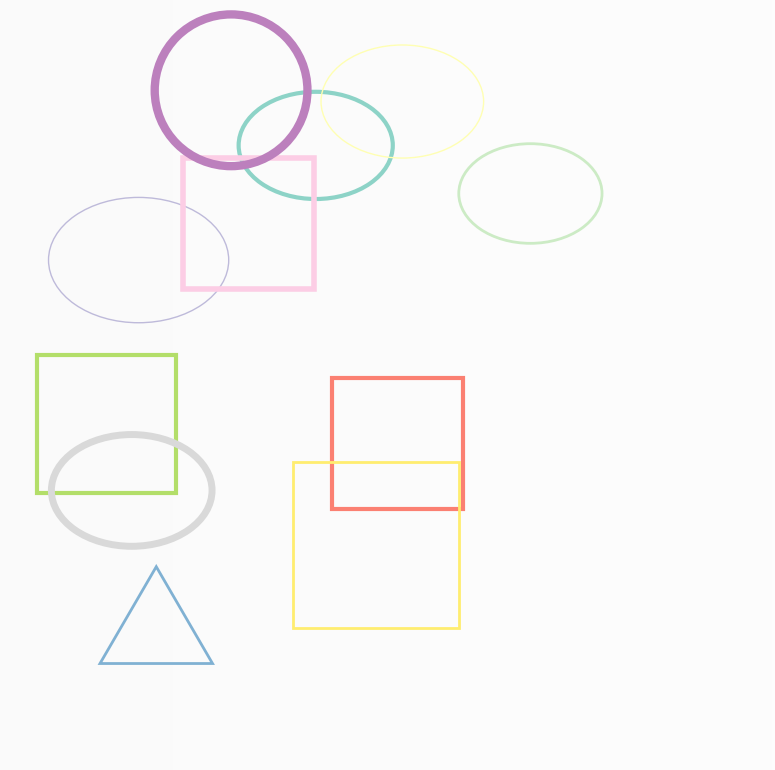[{"shape": "oval", "thickness": 1.5, "radius": 0.5, "center": [0.407, 0.811]}, {"shape": "oval", "thickness": 0.5, "radius": 0.52, "center": [0.519, 0.868]}, {"shape": "oval", "thickness": 0.5, "radius": 0.58, "center": [0.179, 0.662]}, {"shape": "square", "thickness": 1.5, "radius": 0.42, "center": [0.513, 0.424]}, {"shape": "triangle", "thickness": 1, "radius": 0.42, "center": [0.202, 0.18]}, {"shape": "square", "thickness": 1.5, "radius": 0.45, "center": [0.137, 0.449]}, {"shape": "square", "thickness": 2, "radius": 0.42, "center": [0.321, 0.709]}, {"shape": "oval", "thickness": 2.5, "radius": 0.52, "center": [0.17, 0.363]}, {"shape": "circle", "thickness": 3, "radius": 0.49, "center": [0.298, 0.883]}, {"shape": "oval", "thickness": 1, "radius": 0.46, "center": [0.684, 0.749]}, {"shape": "square", "thickness": 1, "radius": 0.54, "center": [0.485, 0.292]}]